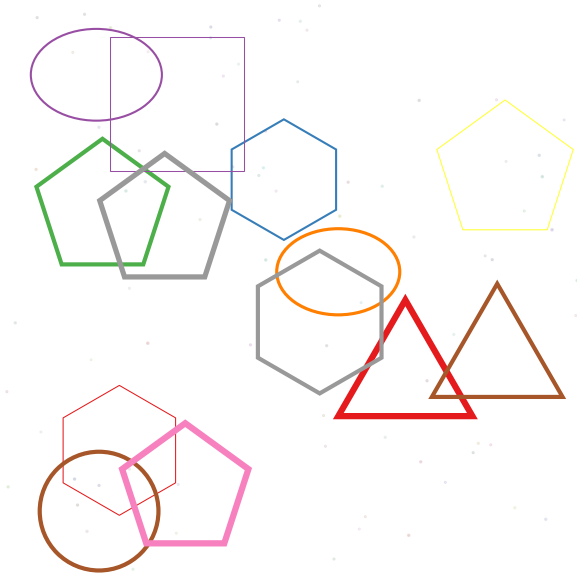[{"shape": "triangle", "thickness": 3, "radius": 0.67, "center": [0.702, 0.346]}, {"shape": "hexagon", "thickness": 0.5, "radius": 0.56, "center": [0.207, 0.219]}, {"shape": "hexagon", "thickness": 1, "radius": 0.52, "center": [0.492, 0.688]}, {"shape": "pentagon", "thickness": 2, "radius": 0.6, "center": [0.177, 0.639]}, {"shape": "oval", "thickness": 1, "radius": 0.57, "center": [0.167, 0.87]}, {"shape": "square", "thickness": 0.5, "radius": 0.58, "center": [0.307, 0.818]}, {"shape": "oval", "thickness": 1.5, "radius": 0.53, "center": [0.586, 0.529]}, {"shape": "pentagon", "thickness": 0.5, "radius": 0.62, "center": [0.875, 0.702]}, {"shape": "triangle", "thickness": 2, "radius": 0.65, "center": [0.861, 0.377]}, {"shape": "circle", "thickness": 2, "radius": 0.51, "center": [0.172, 0.114]}, {"shape": "pentagon", "thickness": 3, "radius": 0.57, "center": [0.321, 0.151]}, {"shape": "pentagon", "thickness": 2.5, "radius": 0.59, "center": [0.285, 0.615]}, {"shape": "hexagon", "thickness": 2, "radius": 0.62, "center": [0.554, 0.442]}]